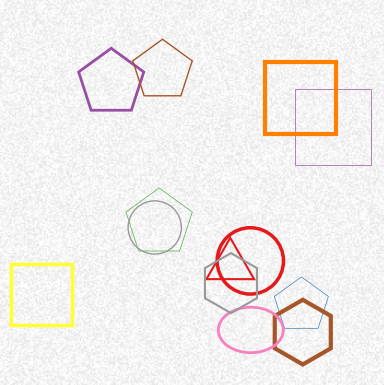[{"shape": "triangle", "thickness": 1.5, "radius": 0.36, "center": [0.598, 0.311]}, {"shape": "circle", "thickness": 2.5, "radius": 0.43, "center": [0.65, 0.322]}, {"shape": "pentagon", "thickness": 0.5, "radius": 0.37, "center": [0.783, 0.207]}, {"shape": "pentagon", "thickness": 0.5, "radius": 0.45, "center": [0.413, 0.421]}, {"shape": "square", "thickness": 0.5, "radius": 0.49, "center": [0.865, 0.671]}, {"shape": "pentagon", "thickness": 2, "radius": 0.44, "center": [0.289, 0.786]}, {"shape": "square", "thickness": 3, "radius": 0.46, "center": [0.781, 0.745]}, {"shape": "square", "thickness": 2.5, "radius": 0.4, "center": [0.107, 0.235]}, {"shape": "hexagon", "thickness": 3, "radius": 0.42, "center": [0.786, 0.137]}, {"shape": "pentagon", "thickness": 1, "radius": 0.41, "center": [0.422, 0.817]}, {"shape": "oval", "thickness": 2, "radius": 0.42, "center": [0.651, 0.143]}, {"shape": "circle", "thickness": 1, "radius": 0.35, "center": [0.402, 0.409]}, {"shape": "hexagon", "thickness": 1.5, "radius": 0.39, "center": [0.6, 0.265]}]